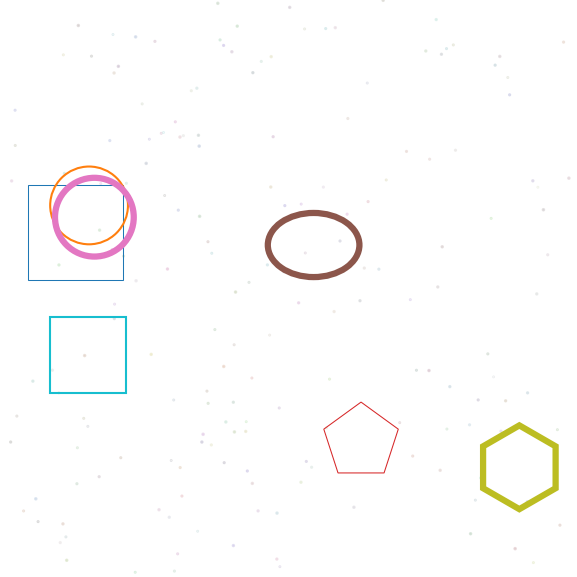[{"shape": "square", "thickness": 0.5, "radius": 0.41, "center": [0.13, 0.597]}, {"shape": "circle", "thickness": 1, "radius": 0.34, "center": [0.154, 0.643]}, {"shape": "pentagon", "thickness": 0.5, "radius": 0.34, "center": [0.625, 0.235]}, {"shape": "oval", "thickness": 3, "radius": 0.4, "center": [0.543, 0.575]}, {"shape": "circle", "thickness": 3, "radius": 0.34, "center": [0.163, 0.623]}, {"shape": "hexagon", "thickness": 3, "radius": 0.36, "center": [0.899, 0.19]}, {"shape": "square", "thickness": 1, "radius": 0.33, "center": [0.153, 0.384]}]